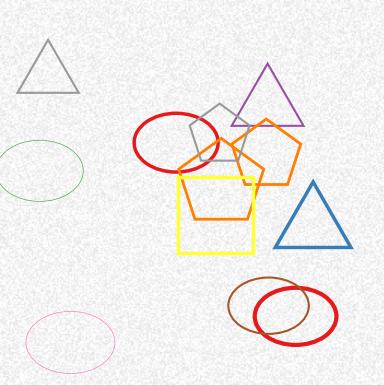[{"shape": "oval", "thickness": 3, "radius": 0.53, "center": [0.768, 0.178]}, {"shape": "oval", "thickness": 2.5, "radius": 0.55, "center": [0.457, 0.629]}, {"shape": "triangle", "thickness": 2.5, "radius": 0.57, "center": [0.813, 0.414]}, {"shape": "oval", "thickness": 0.5, "radius": 0.57, "center": [0.103, 0.556]}, {"shape": "triangle", "thickness": 1.5, "radius": 0.54, "center": [0.695, 0.727]}, {"shape": "pentagon", "thickness": 2, "radius": 0.47, "center": [0.692, 0.597]}, {"shape": "pentagon", "thickness": 2, "radius": 0.58, "center": [0.575, 0.525]}, {"shape": "square", "thickness": 2.5, "radius": 0.49, "center": [0.56, 0.441]}, {"shape": "oval", "thickness": 1.5, "radius": 0.52, "center": [0.698, 0.206]}, {"shape": "oval", "thickness": 0.5, "radius": 0.58, "center": [0.183, 0.11]}, {"shape": "triangle", "thickness": 1.5, "radius": 0.46, "center": [0.125, 0.805]}, {"shape": "pentagon", "thickness": 1.5, "radius": 0.41, "center": [0.57, 0.649]}]